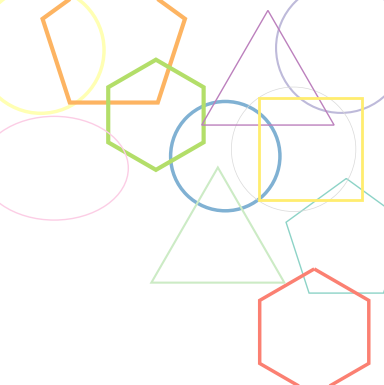[{"shape": "pentagon", "thickness": 1, "radius": 0.82, "center": [0.9, 0.372]}, {"shape": "circle", "thickness": 2.5, "radius": 0.82, "center": [0.106, 0.87]}, {"shape": "circle", "thickness": 1.5, "radius": 0.84, "center": [0.886, 0.875]}, {"shape": "hexagon", "thickness": 2.5, "radius": 0.82, "center": [0.816, 0.138]}, {"shape": "circle", "thickness": 2.5, "radius": 0.71, "center": [0.585, 0.594]}, {"shape": "pentagon", "thickness": 3, "radius": 0.97, "center": [0.296, 0.891]}, {"shape": "hexagon", "thickness": 3, "radius": 0.72, "center": [0.405, 0.702]}, {"shape": "oval", "thickness": 1, "radius": 0.96, "center": [0.141, 0.563]}, {"shape": "circle", "thickness": 0.5, "radius": 0.81, "center": [0.763, 0.612]}, {"shape": "triangle", "thickness": 1, "radius": 0.99, "center": [0.696, 0.774]}, {"shape": "triangle", "thickness": 1.5, "radius": 1.0, "center": [0.566, 0.366]}, {"shape": "square", "thickness": 2, "radius": 0.67, "center": [0.806, 0.613]}]